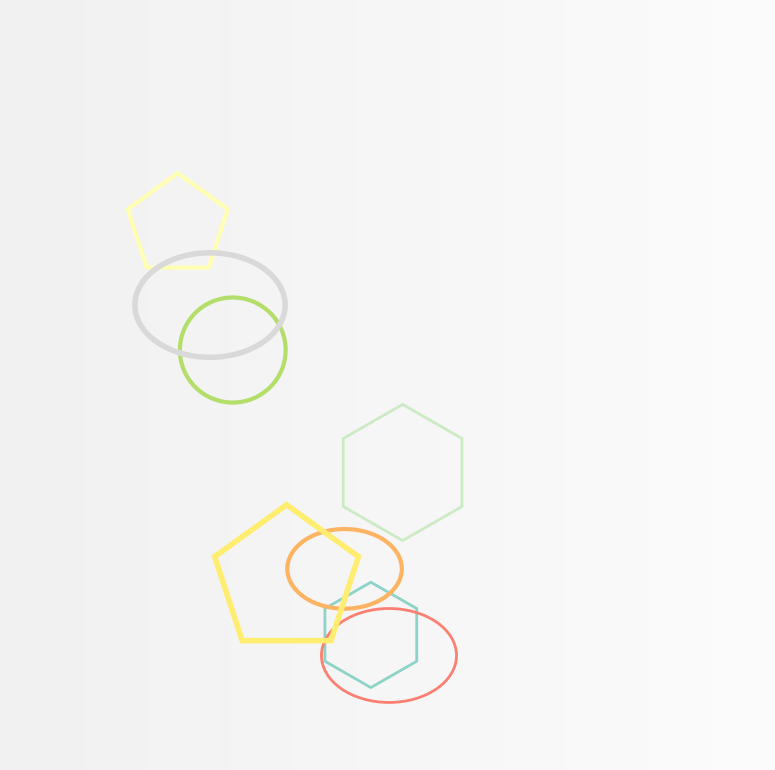[{"shape": "hexagon", "thickness": 1, "radius": 0.34, "center": [0.479, 0.175]}, {"shape": "pentagon", "thickness": 1.5, "radius": 0.34, "center": [0.229, 0.707]}, {"shape": "oval", "thickness": 1, "radius": 0.44, "center": [0.502, 0.149]}, {"shape": "oval", "thickness": 1.5, "radius": 0.37, "center": [0.445, 0.261]}, {"shape": "circle", "thickness": 1.5, "radius": 0.34, "center": [0.3, 0.545]}, {"shape": "oval", "thickness": 2, "radius": 0.48, "center": [0.271, 0.604]}, {"shape": "hexagon", "thickness": 1, "radius": 0.44, "center": [0.52, 0.386]}, {"shape": "pentagon", "thickness": 2, "radius": 0.49, "center": [0.37, 0.247]}]